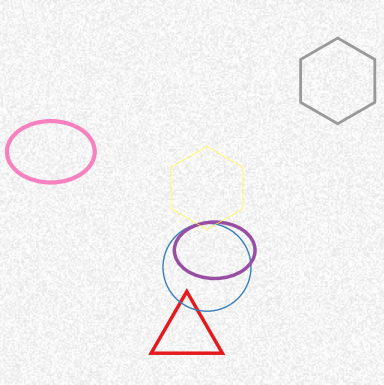[{"shape": "triangle", "thickness": 2.5, "radius": 0.53, "center": [0.485, 0.136]}, {"shape": "circle", "thickness": 1, "radius": 0.57, "center": [0.538, 0.306]}, {"shape": "oval", "thickness": 2.5, "radius": 0.52, "center": [0.558, 0.35]}, {"shape": "hexagon", "thickness": 0.5, "radius": 0.54, "center": [0.537, 0.512]}, {"shape": "oval", "thickness": 3, "radius": 0.57, "center": [0.132, 0.606]}, {"shape": "hexagon", "thickness": 2, "radius": 0.56, "center": [0.877, 0.79]}]